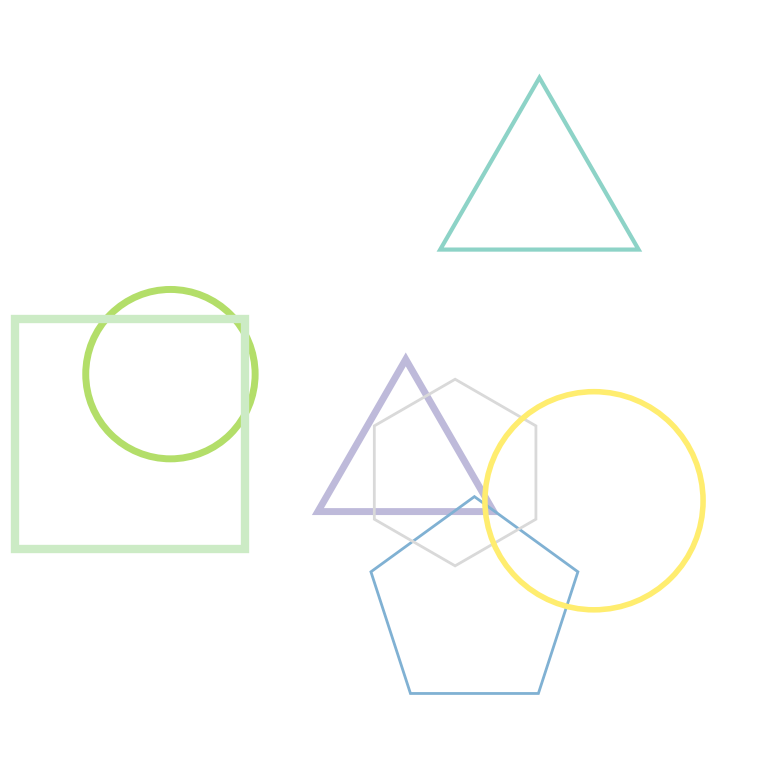[{"shape": "triangle", "thickness": 1.5, "radius": 0.74, "center": [0.701, 0.75]}, {"shape": "triangle", "thickness": 2.5, "radius": 0.66, "center": [0.527, 0.401]}, {"shape": "pentagon", "thickness": 1, "radius": 0.71, "center": [0.616, 0.214]}, {"shape": "circle", "thickness": 2.5, "radius": 0.55, "center": [0.221, 0.514]}, {"shape": "hexagon", "thickness": 1, "radius": 0.61, "center": [0.591, 0.386]}, {"shape": "square", "thickness": 3, "radius": 0.75, "center": [0.169, 0.436]}, {"shape": "circle", "thickness": 2, "radius": 0.71, "center": [0.771, 0.35]}]